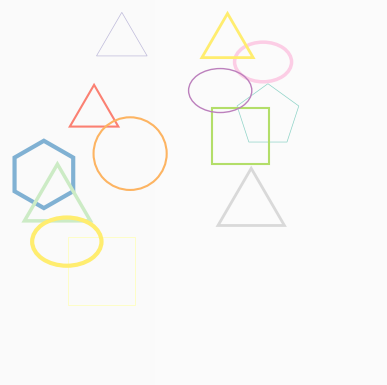[{"shape": "pentagon", "thickness": 0.5, "radius": 0.42, "center": [0.691, 0.699]}, {"shape": "square", "thickness": 0.5, "radius": 0.44, "center": [0.262, 0.296]}, {"shape": "triangle", "thickness": 0.5, "radius": 0.38, "center": [0.314, 0.892]}, {"shape": "triangle", "thickness": 1.5, "radius": 0.36, "center": [0.243, 0.707]}, {"shape": "hexagon", "thickness": 3, "radius": 0.44, "center": [0.113, 0.547]}, {"shape": "circle", "thickness": 1.5, "radius": 0.47, "center": [0.336, 0.601]}, {"shape": "square", "thickness": 1.5, "radius": 0.37, "center": [0.62, 0.647]}, {"shape": "oval", "thickness": 2.5, "radius": 0.37, "center": [0.679, 0.839]}, {"shape": "triangle", "thickness": 2, "radius": 0.49, "center": [0.648, 0.464]}, {"shape": "oval", "thickness": 1, "radius": 0.41, "center": [0.568, 0.765]}, {"shape": "triangle", "thickness": 2.5, "radius": 0.49, "center": [0.148, 0.475]}, {"shape": "oval", "thickness": 3, "radius": 0.45, "center": [0.172, 0.372]}, {"shape": "triangle", "thickness": 2, "radius": 0.38, "center": [0.587, 0.889]}]